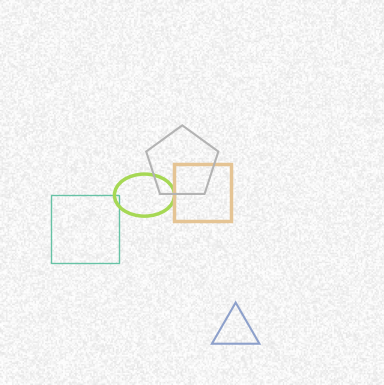[{"shape": "square", "thickness": 1, "radius": 0.44, "center": [0.221, 0.405]}, {"shape": "triangle", "thickness": 1.5, "radius": 0.36, "center": [0.612, 0.143]}, {"shape": "oval", "thickness": 2.5, "radius": 0.39, "center": [0.375, 0.493]}, {"shape": "square", "thickness": 2.5, "radius": 0.37, "center": [0.526, 0.5]}, {"shape": "pentagon", "thickness": 1.5, "radius": 0.49, "center": [0.473, 0.576]}]